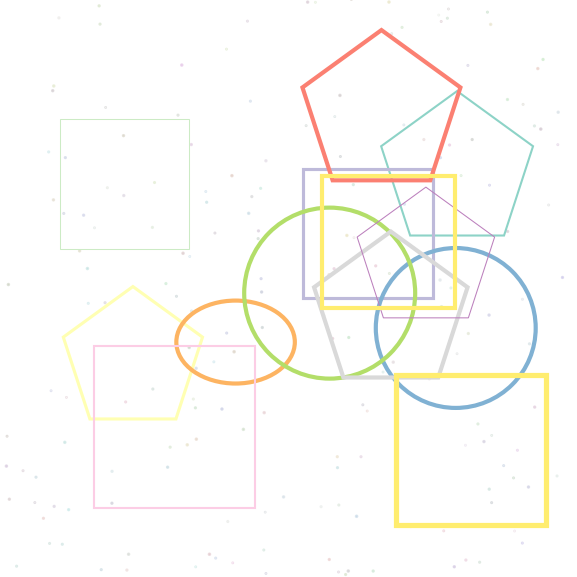[{"shape": "pentagon", "thickness": 1, "radius": 0.69, "center": [0.792, 0.703]}, {"shape": "pentagon", "thickness": 1.5, "radius": 0.63, "center": [0.23, 0.376]}, {"shape": "square", "thickness": 1.5, "radius": 0.56, "center": [0.638, 0.595]}, {"shape": "pentagon", "thickness": 2, "radius": 0.72, "center": [0.661, 0.803]}, {"shape": "circle", "thickness": 2, "radius": 0.69, "center": [0.789, 0.431]}, {"shape": "oval", "thickness": 2, "radius": 0.51, "center": [0.408, 0.407]}, {"shape": "circle", "thickness": 2, "radius": 0.74, "center": [0.571, 0.492]}, {"shape": "square", "thickness": 1, "radius": 0.7, "center": [0.302, 0.26]}, {"shape": "pentagon", "thickness": 2, "radius": 0.7, "center": [0.677, 0.459]}, {"shape": "pentagon", "thickness": 0.5, "radius": 0.63, "center": [0.737, 0.55]}, {"shape": "square", "thickness": 0.5, "radius": 0.56, "center": [0.216, 0.68]}, {"shape": "square", "thickness": 2, "radius": 0.57, "center": [0.673, 0.58]}, {"shape": "square", "thickness": 2.5, "radius": 0.65, "center": [0.815, 0.22]}]